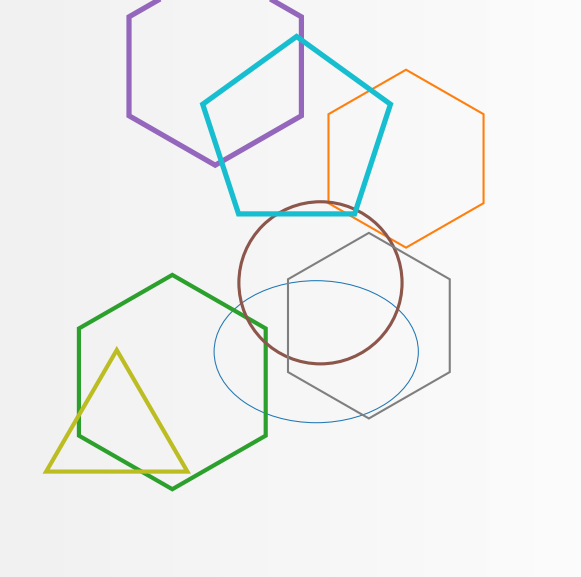[{"shape": "oval", "thickness": 0.5, "radius": 0.88, "center": [0.544, 0.39]}, {"shape": "hexagon", "thickness": 1, "radius": 0.77, "center": [0.699, 0.724]}, {"shape": "hexagon", "thickness": 2, "radius": 0.93, "center": [0.296, 0.338]}, {"shape": "hexagon", "thickness": 2.5, "radius": 0.86, "center": [0.37, 0.884]}, {"shape": "circle", "thickness": 1.5, "radius": 0.7, "center": [0.551, 0.509]}, {"shape": "hexagon", "thickness": 1, "radius": 0.8, "center": [0.635, 0.435]}, {"shape": "triangle", "thickness": 2, "radius": 0.7, "center": [0.201, 0.253]}, {"shape": "pentagon", "thickness": 2.5, "radius": 0.85, "center": [0.51, 0.766]}]